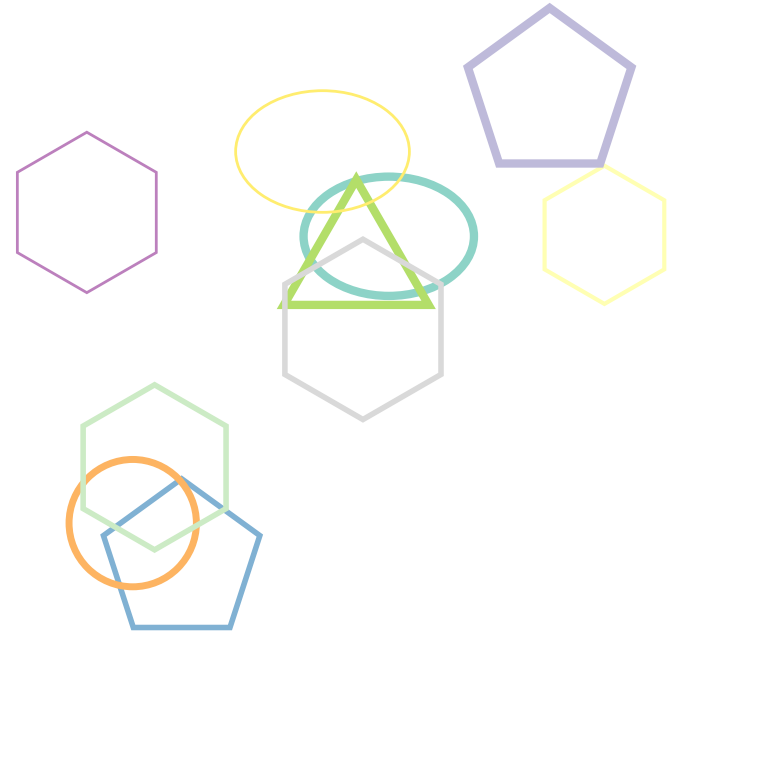[{"shape": "oval", "thickness": 3, "radius": 0.55, "center": [0.505, 0.693]}, {"shape": "hexagon", "thickness": 1.5, "radius": 0.45, "center": [0.785, 0.695]}, {"shape": "pentagon", "thickness": 3, "radius": 0.56, "center": [0.714, 0.878]}, {"shape": "pentagon", "thickness": 2, "radius": 0.53, "center": [0.236, 0.271]}, {"shape": "circle", "thickness": 2.5, "radius": 0.41, "center": [0.172, 0.321]}, {"shape": "triangle", "thickness": 3, "radius": 0.54, "center": [0.463, 0.658]}, {"shape": "hexagon", "thickness": 2, "radius": 0.59, "center": [0.471, 0.572]}, {"shape": "hexagon", "thickness": 1, "radius": 0.52, "center": [0.113, 0.724]}, {"shape": "hexagon", "thickness": 2, "radius": 0.54, "center": [0.201, 0.393]}, {"shape": "oval", "thickness": 1, "radius": 0.56, "center": [0.419, 0.803]}]